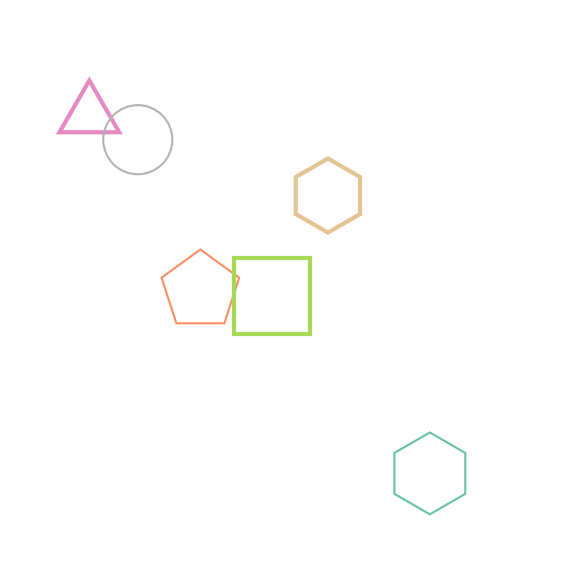[{"shape": "hexagon", "thickness": 1, "radius": 0.35, "center": [0.744, 0.179]}, {"shape": "pentagon", "thickness": 1, "radius": 0.35, "center": [0.347, 0.496]}, {"shape": "triangle", "thickness": 2, "radius": 0.3, "center": [0.155, 0.8]}, {"shape": "square", "thickness": 2, "radius": 0.33, "center": [0.472, 0.486]}, {"shape": "hexagon", "thickness": 2, "radius": 0.32, "center": [0.568, 0.661]}, {"shape": "circle", "thickness": 1, "radius": 0.3, "center": [0.239, 0.757]}]